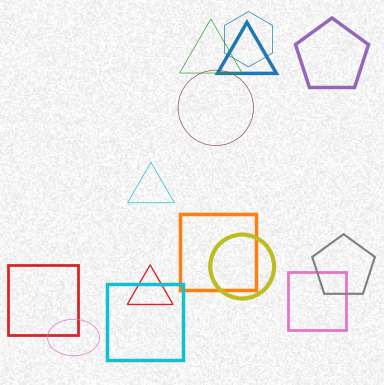[{"shape": "hexagon", "thickness": 0.5, "radius": 0.36, "center": [0.646, 0.898]}, {"shape": "triangle", "thickness": 2.5, "radius": 0.44, "center": [0.641, 0.854]}, {"shape": "square", "thickness": 2.5, "radius": 0.49, "center": [0.566, 0.345]}, {"shape": "triangle", "thickness": 0.5, "radius": 0.47, "center": [0.548, 0.857]}, {"shape": "square", "thickness": 2, "radius": 0.45, "center": [0.111, 0.22]}, {"shape": "triangle", "thickness": 1, "radius": 0.34, "center": [0.39, 0.243]}, {"shape": "pentagon", "thickness": 2.5, "radius": 0.5, "center": [0.862, 0.853]}, {"shape": "circle", "thickness": 0.5, "radius": 0.49, "center": [0.56, 0.72]}, {"shape": "square", "thickness": 2, "radius": 0.38, "center": [0.823, 0.219]}, {"shape": "oval", "thickness": 0.5, "radius": 0.34, "center": [0.191, 0.123]}, {"shape": "pentagon", "thickness": 1.5, "radius": 0.43, "center": [0.892, 0.306]}, {"shape": "circle", "thickness": 3, "radius": 0.42, "center": [0.629, 0.308]}, {"shape": "triangle", "thickness": 0.5, "radius": 0.35, "center": [0.392, 0.508]}, {"shape": "square", "thickness": 2.5, "radius": 0.49, "center": [0.376, 0.165]}]